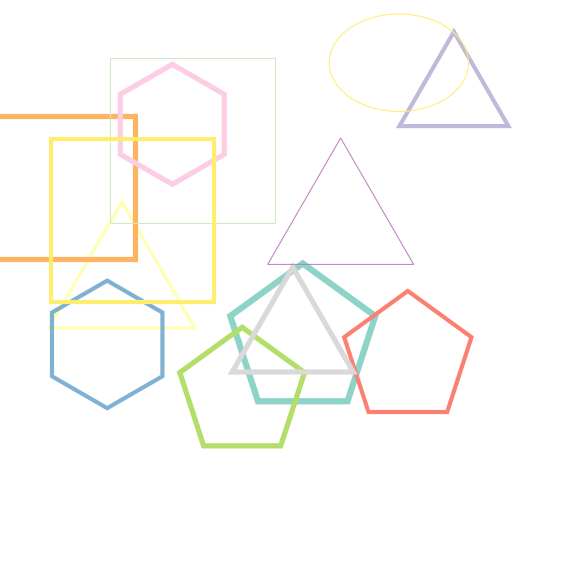[{"shape": "pentagon", "thickness": 3, "radius": 0.66, "center": [0.524, 0.411]}, {"shape": "triangle", "thickness": 1.5, "radius": 0.73, "center": [0.211, 0.504]}, {"shape": "triangle", "thickness": 2, "radius": 0.54, "center": [0.786, 0.835]}, {"shape": "pentagon", "thickness": 2, "radius": 0.58, "center": [0.706, 0.379]}, {"shape": "hexagon", "thickness": 2, "radius": 0.55, "center": [0.186, 0.403]}, {"shape": "square", "thickness": 2.5, "radius": 0.62, "center": [0.111, 0.675]}, {"shape": "pentagon", "thickness": 2.5, "radius": 0.57, "center": [0.419, 0.319]}, {"shape": "hexagon", "thickness": 2.5, "radius": 0.52, "center": [0.298, 0.784]}, {"shape": "triangle", "thickness": 2.5, "radius": 0.61, "center": [0.507, 0.415]}, {"shape": "triangle", "thickness": 0.5, "radius": 0.73, "center": [0.59, 0.614]}, {"shape": "square", "thickness": 0.5, "radius": 0.71, "center": [0.333, 0.756]}, {"shape": "square", "thickness": 2, "radius": 0.7, "center": [0.23, 0.617]}, {"shape": "oval", "thickness": 0.5, "radius": 0.6, "center": [0.691, 0.891]}]